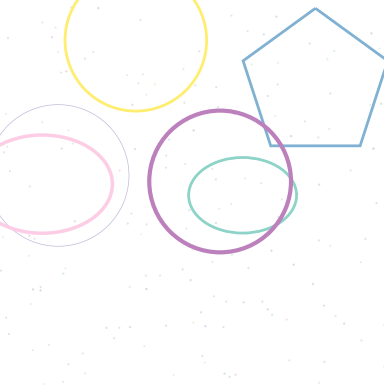[{"shape": "oval", "thickness": 2, "radius": 0.7, "center": [0.63, 0.493]}, {"shape": "circle", "thickness": 0.5, "radius": 0.92, "center": [0.151, 0.544]}, {"shape": "pentagon", "thickness": 2, "radius": 0.99, "center": [0.819, 0.781]}, {"shape": "oval", "thickness": 2.5, "radius": 0.91, "center": [0.11, 0.522]}, {"shape": "circle", "thickness": 3, "radius": 0.92, "center": [0.572, 0.529]}, {"shape": "circle", "thickness": 2, "radius": 0.92, "center": [0.353, 0.895]}]